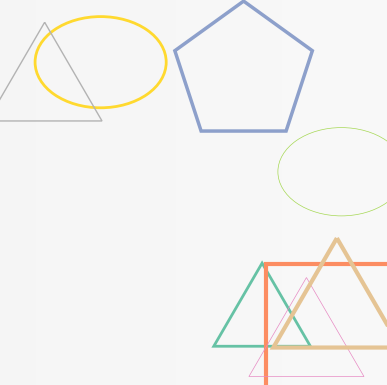[{"shape": "triangle", "thickness": 2, "radius": 0.72, "center": [0.676, 0.173]}, {"shape": "square", "thickness": 3, "radius": 0.96, "center": [0.879, 0.121]}, {"shape": "pentagon", "thickness": 2.5, "radius": 0.93, "center": [0.629, 0.811]}, {"shape": "triangle", "thickness": 0.5, "radius": 0.86, "center": [0.791, 0.108]}, {"shape": "oval", "thickness": 0.5, "radius": 0.82, "center": [0.881, 0.554]}, {"shape": "oval", "thickness": 2, "radius": 0.85, "center": [0.26, 0.838]}, {"shape": "triangle", "thickness": 3, "radius": 0.95, "center": [0.869, 0.192]}, {"shape": "triangle", "thickness": 1, "radius": 0.85, "center": [0.115, 0.771]}]